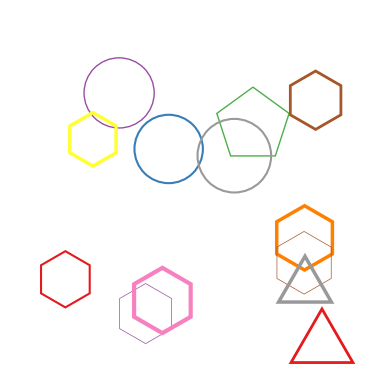[{"shape": "triangle", "thickness": 2, "radius": 0.46, "center": [0.836, 0.105]}, {"shape": "hexagon", "thickness": 1.5, "radius": 0.36, "center": [0.17, 0.275]}, {"shape": "circle", "thickness": 1.5, "radius": 0.44, "center": [0.438, 0.613]}, {"shape": "pentagon", "thickness": 1, "radius": 0.49, "center": [0.657, 0.675]}, {"shape": "circle", "thickness": 1, "radius": 0.46, "center": [0.309, 0.759]}, {"shape": "hexagon", "thickness": 0.5, "radius": 0.39, "center": [0.378, 0.186]}, {"shape": "hexagon", "thickness": 2.5, "radius": 0.42, "center": [0.791, 0.382]}, {"shape": "hexagon", "thickness": 2.5, "radius": 0.35, "center": [0.241, 0.638]}, {"shape": "hexagon", "thickness": 2, "radius": 0.38, "center": [0.82, 0.74]}, {"shape": "hexagon", "thickness": 0.5, "radius": 0.41, "center": [0.79, 0.317]}, {"shape": "hexagon", "thickness": 3, "radius": 0.42, "center": [0.422, 0.22]}, {"shape": "triangle", "thickness": 2.5, "radius": 0.4, "center": [0.792, 0.255]}, {"shape": "circle", "thickness": 1.5, "radius": 0.48, "center": [0.609, 0.596]}]